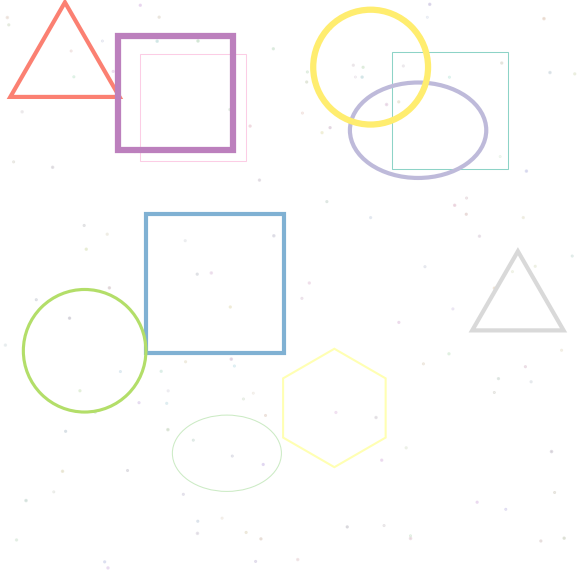[{"shape": "square", "thickness": 0.5, "radius": 0.5, "center": [0.779, 0.807]}, {"shape": "hexagon", "thickness": 1, "radius": 0.51, "center": [0.579, 0.293]}, {"shape": "oval", "thickness": 2, "radius": 0.59, "center": [0.724, 0.774]}, {"shape": "triangle", "thickness": 2, "radius": 0.55, "center": [0.112, 0.886]}, {"shape": "square", "thickness": 2, "radius": 0.6, "center": [0.372, 0.508]}, {"shape": "circle", "thickness": 1.5, "radius": 0.53, "center": [0.147, 0.392]}, {"shape": "square", "thickness": 0.5, "radius": 0.46, "center": [0.334, 0.813]}, {"shape": "triangle", "thickness": 2, "radius": 0.46, "center": [0.897, 0.473]}, {"shape": "square", "thickness": 3, "radius": 0.49, "center": [0.304, 0.839]}, {"shape": "oval", "thickness": 0.5, "radius": 0.47, "center": [0.393, 0.214]}, {"shape": "circle", "thickness": 3, "radius": 0.5, "center": [0.642, 0.883]}]